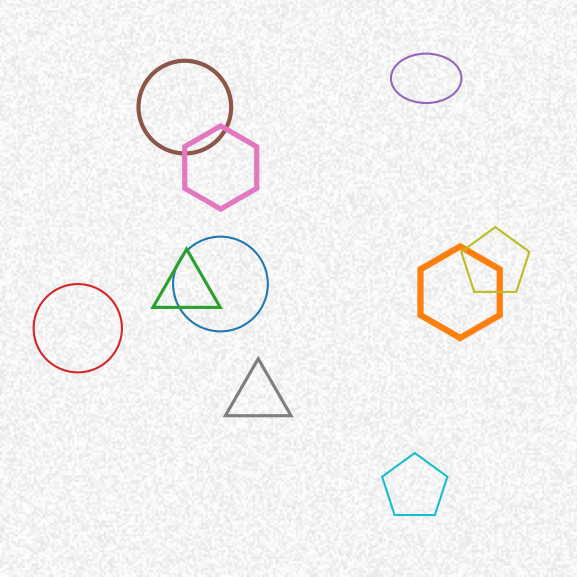[{"shape": "circle", "thickness": 1, "radius": 0.41, "center": [0.382, 0.507]}, {"shape": "hexagon", "thickness": 3, "radius": 0.4, "center": [0.797, 0.493]}, {"shape": "triangle", "thickness": 1.5, "radius": 0.34, "center": [0.323, 0.501]}, {"shape": "circle", "thickness": 1, "radius": 0.38, "center": [0.135, 0.431]}, {"shape": "oval", "thickness": 1, "radius": 0.31, "center": [0.738, 0.864]}, {"shape": "circle", "thickness": 2, "radius": 0.4, "center": [0.32, 0.814]}, {"shape": "hexagon", "thickness": 2.5, "radius": 0.36, "center": [0.382, 0.709]}, {"shape": "triangle", "thickness": 1.5, "radius": 0.33, "center": [0.447, 0.312]}, {"shape": "pentagon", "thickness": 1, "radius": 0.31, "center": [0.858, 0.544]}, {"shape": "pentagon", "thickness": 1, "radius": 0.3, "center": [0.718, 0.155]}]